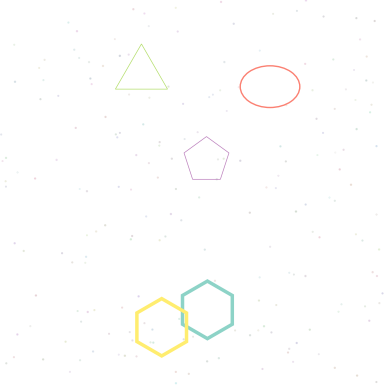[{"shape": "hexagon", "thickness": 2.5, "radius": 0.37, "center": [0.539, 0.195]}, {"shape": "oval", "thickness": 1, "radius": 0.39, "center": [0.701, 0.775]}, {"shape": "triangle", "thickness": 0.5, "radius": 0.39, "center": [0.367, 0.808]}, {"shape": "pentagon", "thickness": 0.5, "radius": 0.31, "center": [0.536, 0.584]}, {"shape": "hexagon", "thickness": 2.5, "radius": 0.37, "center": [0.42, 0.15]}]